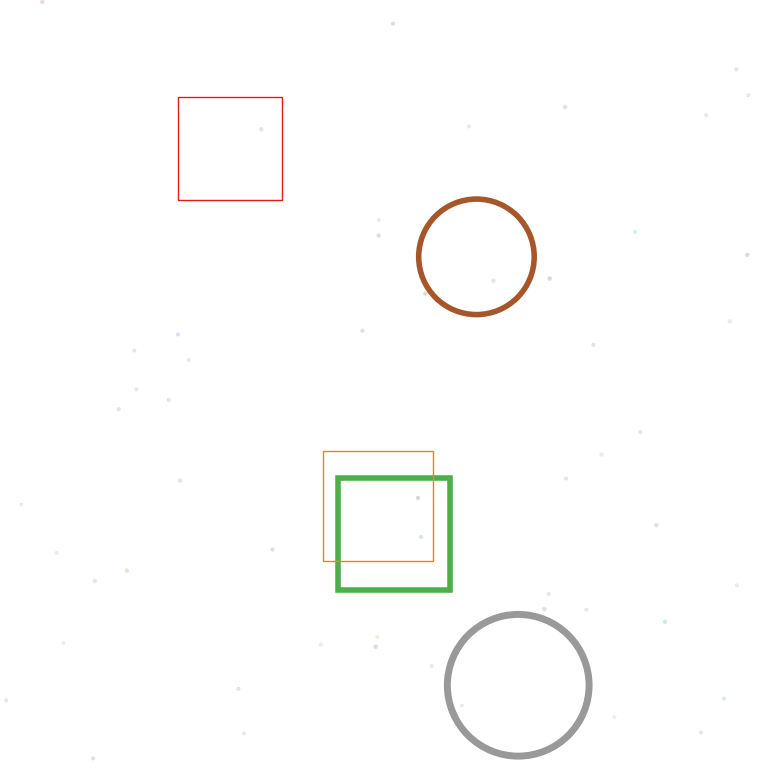[{"shape": "square", "thickness": 0.5, "radius": 0.34, "center": [0.298, 0.807]}, {"shape": "square", "thickness": 2, "radius": 0.36, "center": [0.512, 0.307]}, {"shape": "square", "thickness": 0.5, "radius": 0.36, "center": [0.491, 0.343]}, {"shape": "circle", "thickness": 2, "radius": 0.38, "center": [0.619, 0.666]}, {"shape": "circle", "thickness": 2.5, "radius": 0.46, "center": [0.673, 0.11]}]